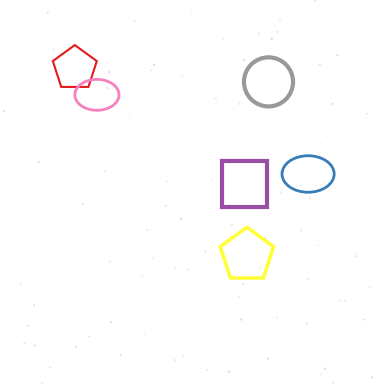[{"shape": "pentagon", "thickness": 1.5, "radius": 0.3, "center": [0.194, 0.823]}, {"shape": "oval", "thickness": 2, "radius": 0.34, "center": [0.8, 0.548]}, {"shape": "square", "thickness": 3, "radius": 0.3, "center": [0.635, 0.522]}, {"shape": "pentagon", "thickness": 2.5, "radius": 0.36, "center": [0.641, 0.337]}, {"shape": "oval", "thickness": 2, "radius": 0.29, "center": [0.252, 0.754]}, {"shape": "circle", "thickness": 3, "radius": 0.32, "center": [0.697, 0.787]}]